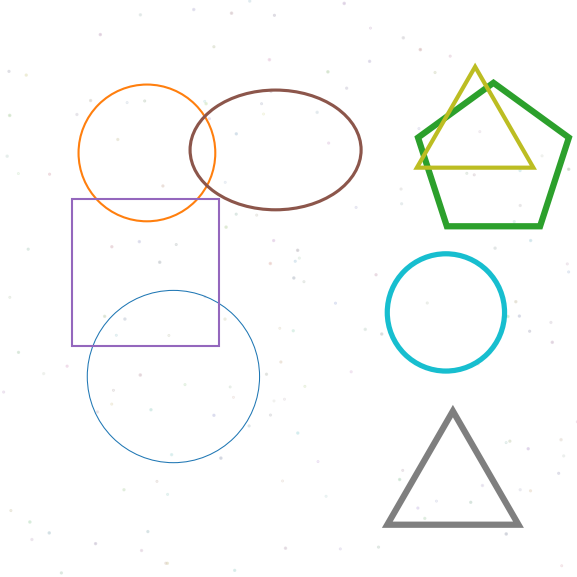[{"shape": "circle", "thickness": 0.5, "radius": 0.75, "center": [0.3, 0.347]}, {"shape": "circle", "thickness": 1, "radius": 0.59, "center": [0.254, 0.734]}, {"shape": "pentagon", "thickness": 3, "radius": 0.69, "center": [0.854, 0.718]}, {"shape": "square", "thickness": 1, "radius": 0.63, "center": [0.252, 0.527]}, {"shape": "oval", "thickness": 1.5, "radius": 0.74, "center": [0.477, 0.74]}, {"shape": "triangle", "thickness": 3, "radius": 0.66, "center": [0.784, 0.156]}, {"shape": "triangle", "thickness": 2, "radius": 0.58, "center": [0.823, 0.767]}, {"shape": "circle", "thickness": 2.5, "radius": 0.51, "center": [0.772, 0.458]}]